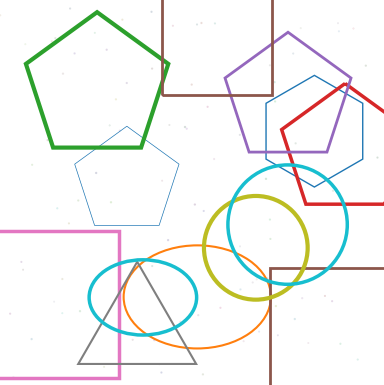[{"shape": "pentagon", "thickness": 0.5, "radius": 0.71, "center": [0.329, 0.53]}, {"shape": "hexagon", "thickness": 1, "radius": 0.72, "center": [0.817, 0.659]}, {"shape": "oval", "thickness": 1.5, "radius": 0.96, "center": [0.512, 0.229]}, {"shape": "pentagon", "thickness": 3, "radius": 0.97, "center": [0.252, 0.774]}, {"shape": "pentagon", "thickness": 2.5, "radius": 0.87, "center": [0.896, 0.61]}, {"shape": "pentagon", "thickness": 2, "radius": 0.86, "center": [0.748, 0.744]}, {"shape": "square", "thickness": 2, "radius": 0.72, "center": [0.563, 0.898]}, {"shape": "square", "thickness": 2, "radius": 0.94, "center": [0.888, 0.116]}, {"shape": "square", "thickness": 2.5, "radius": 0.95, "center": [0.12, 0.209]}, {"shape": "triangle", "thickness": 1.5, "radius": 0.88, "center": [0.356, 0.143]}, {"shape": "circle", "thickness": 3, "radius": 0.67, "center": [0.664, 0.356]}, {"shape": "oval", "thickness": 2.5, "radius": 0.7, "center": [0.371, 0.228]}, {"shape": "circle", "thickness": 2.5, "radius": 0.78, "center": [0.747, 0.417]}]